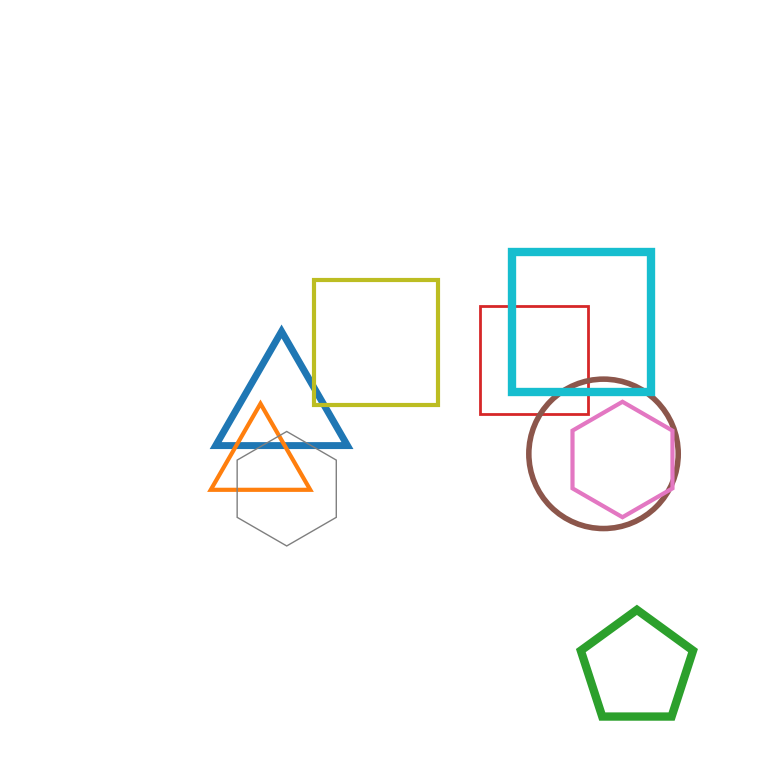[{"shape": "triangle", "thickness": 2.5, "radius": 0.49, "center": [0.366, 0.471]}, {"shape": "triangle", "thickness": 1.5, "radius": 0.37, "center": [0.338, 0.401]}, {"shape": "pentagon", "thickness": 3, "radius": 0.38, "center": [0.827, 0.131]}, {"shape": "square", "thickness": 1, "radius": 0.35, "center": [0.694, 0.532]}, {"shape": "circle", "thickness": 2, "radius": 0.49, "center": [0.784, 0.411]}, {"shape": "hexagon", "thickness": 1.5, "radius": 0.37, "center": [0.808, 0.403]}, {"shape": "hexagon", "thickness": 0.5, "radius": 0.37, "center": [0.372, 0.365]}, {"shape": "square", "thickness": 1.5, "radius": 0.4, "center": [0.488, 0.555]}, {"shape": "square", "thickness": 3, "radius": 0.45, "center": [0.755, 0.582]}]